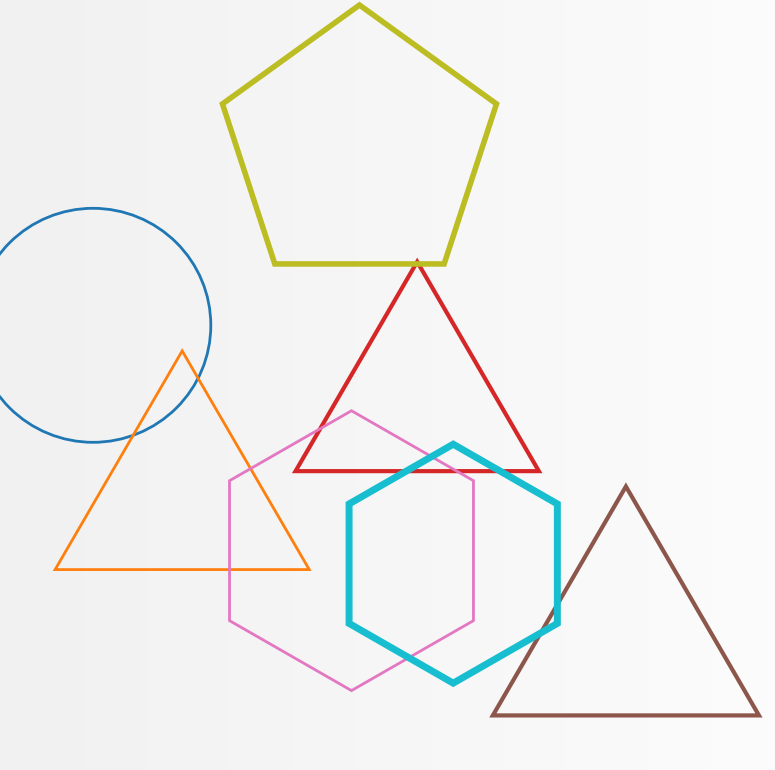[{"shape": "circle", "thickness": 1, "radius": 0.76, "center": [0.12, 0.578]}, {"shape": "triangle", "thickness": 1, "radius": 0.95, "center": [0.235, 0.355]}, {"shape": "triangle", "thickness": 1.5, "radius": 0.91, "center": [0.538, 0.479]}, {"shape": "triangle", "thickness": 1.5, "radius": 0.99, "center": [0.808, 0.17]}, {"shape": "hexagon", "thickness": 1, "radius": 0.91, "center": [0.454, 0.285]}, {"shape": "pentagon", "thickness": 2, "radius": 0.93, "center": [0.464, 0.808]}, {"shape": "hexagon", "thickness": 2.5, "radius": 0.78, "center": [0.585, 0.268]}]